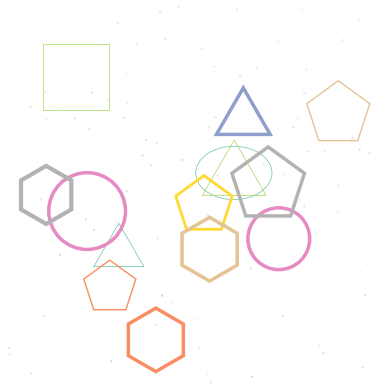[{"shape": "triangle", "thickness": 0.5, "radius": 0.38, "center": [0.309, 0.345]}, {"shape": "oval", "thickness": 0.5, "radius": 0.49, "center": [0.607, 0.551]}, {"shape": "pentagon", "thickness": 1, "radius": 0.36, "center": [0.285, 0.253]}, {"shape": "hexagon", "thickness": 2.5, "radius": 0.41, "center": [0.405, 0.117]}, {"shape": "triangle", "thickness": 2.5, "radius": 0.4, "center": [0.632, 0.691]}, {"shape": "circle", "thickness": 2.5, "radius": 0.4, "center": [0.724, 0.38]}, {"shape": "circle", "thickness": 2.5, "radius": 0.5, "center": [0.226, 0.452]}, {"shape": "triangle", "thickness": 0.5, "radius": 0.48, "center": [0.608, 0.541]}, {"shape": "square", "thickness": 0.5, "radius": 0.43, "center": [0.197, 0.8]}, {"shape": "pentagon", "thickness": 2, "radius": 0.39, "center": [0.53, 0.467]}, {"shape": "pentagon", "thickness": 1, "radius": 0.43, "center": [0.879, 0.704]}, {"shape": "hexagon", "thickness": 2.5, "radius": 0.41, "center": [0.544, 0.353]}, {"shape": "hexagon", "thickness": 3, "radius": 0.38, "center": [0.12, 0.494]}, {"shape": "pentagon", "thickness": 2.5, "radius": 0.5, "center": [0.697, 0.519]}]